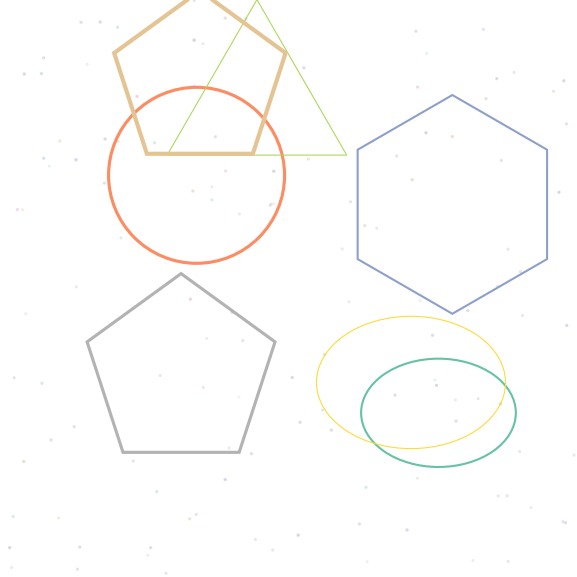[{"shape": "oval", "thickness": 1, "radius": 0.67, "center": [0.759, 0.284]}, {"shape": "circle", "thickness": 1.5, "radius": 0.76, "center": [0.34, 0.696]}, {"shape": "hexagon", "thickness": 1, "radius": 0.95, "center": [0.783, 0.645]}, {"shape": "triangle", "thickness": 0.5, "radius": 0.9, "center": [0.445, 0.82]}, {"shape": "oval", "thickness": 0.5, "radius": 0.82, "center": [0.712, 0.337]}, {"shape": "pentagon", "thickness": 2, "radius": 0.78, "center": [0.346, 0.859]}, {"shape": "pentagon", "thickness": 1.5, "radius": 0.86, "center": [0.314, 0.354]}]